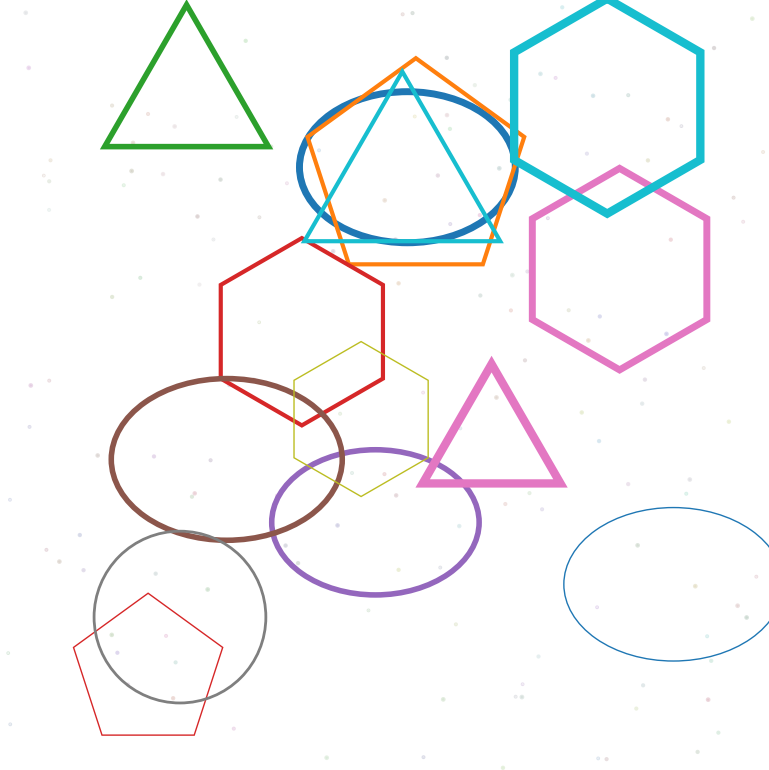[{"shape": "oval", "thickness": 2.5, "radius": 0.7, "center": [0.529, 0.783]}, {"shape": "oval", "thickness": 0.5, "radius": 0.71, "center": [0.875, 0.241]}, {"shape": "pentagon", "thickness": 1.5, "radius": 0.74, "center": [0.54, 0.776]}, {"shape": "triangle", "thickness": 2, "radius": 0.61, "center": [0.242, 0.871]}, {"shape": "hexagon", "thickness": 1.5, "radius": 0.61, "center": [0.392, 0.569]}, {"shape": "pentagon", "thickness": 0.5, "radius": 0.51, "center": [0.192, 0.128]}, {"shape": "oval", "thickness": 2, "radius": 0.67, "center": [0.488, 0.322]}, {"shape": "oval", "thickness": 2, "radius": 0.75, "center": [0.294, 0.403]}, {"shape": "hexagon", "thickness": 2.5, "radius": 0.65, "center": [0.805, 0.65]}, {"shape": "triangle", "thickness": 3, "radius": 0.52, "center": [0.638, 0.424]}, {"shape": "circle", "thickness": 1, "radius": 0.56, "center": [0.234, 0.199]}, {"shape": "hexagon", "thickness": 0.5, "radius": 0.5, "center": [0.469, 0.456]}, {"shape": "triangle", "thickness": 1.5, "radius": 0.73, "center": [0.522, 0.76]}, {"shape": "hexagon", "thickness": 3, "radius": 0.7, "center": [0.789, 0.862]}]